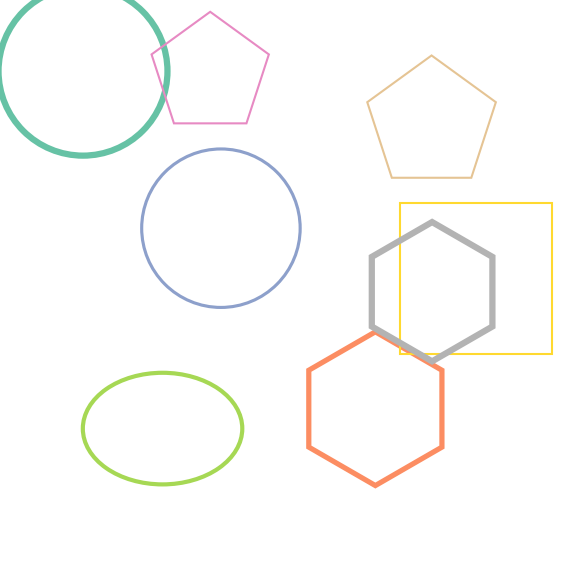[{"shape": "circle", "thickness": 3, "radius": 0.73, "center": [0.144, 0.876]}, {"shape": "hexagon", "thickness": 2.5, "radius": 0.67, "center": [0.65, 0.291]}, {"shape": "circle", "thickness": 1.5, "radius": 0.69, "center": [0.383, 0.604]}, {"shape": "pentagon", "thickness": 1, "radius": 0.53, "center": [0.364, 0.872]}, {"shape": "oval", "thickness": 2, "radius": 0.69, "center": [0.281, 0.257]}, {"shape": "square", "thickness": 1, "radius": 0.66, "center": [0.824, 0.517]}, {"shape": "pentagon", "thickness": 1, "radius": 0.59, "center": [0.747, 0.786]}, {"shape": "hexagon", "thickness": 3, "radius": 0.6, "center": [0.748, 0.494]}]